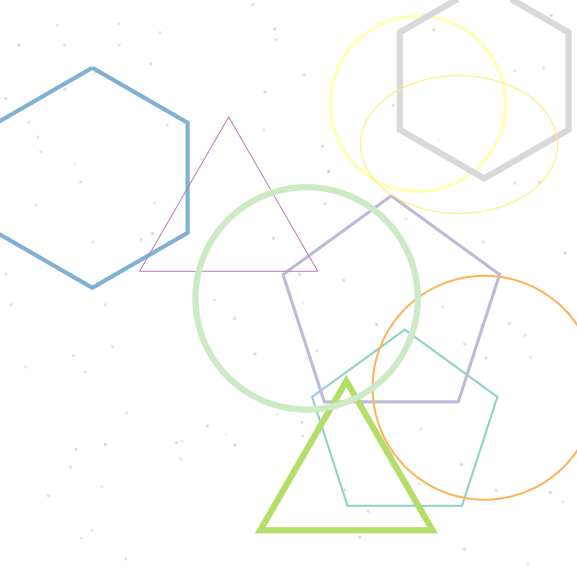[{"shape": "pentagon", "thickness": 1, "radius": 0.84, "center": [0.701, 0.26]}, {"shape": "circle", "thickness": 1.5, "radius": 0.76, "center": [0.724, 0.819]}, {"shape": "pentagon", "thickness": 1.5, "radius": 0.99, "center": [0.678, 0.463]}, {"shape": "hexagon", "thickness": 2, "radius": 0.95, "center": [0.16, 0.691]}, {"shape": "circle", "thickness": 1, "radius": 0.97, "center": [0.839, 0.328]}, {"shape": "triangle", "thickness": 3, "radius": 0.86, "center": [0.6, 0.167]}, {"shape": "hexagon", "thickness": 3, "radius": 0.84, "center": [0.838, 0.859]}, {"shape": "triangle", "thickness": 0.5, "radius": 0.89, "center": [0.396, 0.618]}, {"shape": "circle", "thickness": 3, "radius": 0.96, "center": [0.531, 0.482]}, {"shape": "oval", "thickness": 0.5, "radius": 0.85, "center": [0.795, 0.749]}]